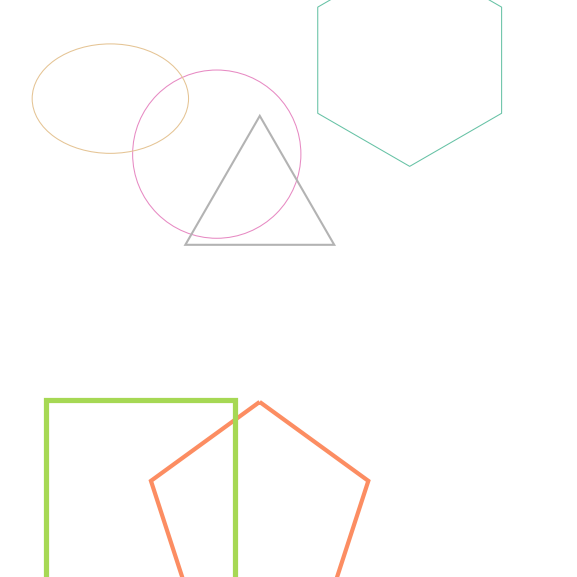[{"shape": "hexagon", "thickness": 0.5, "radius": 0.92, "center": [0.709, 0.895]}, {"shape": "pentagon", "thickness": 2, "radius": 0.99, "center": [0.45, 0.105]}, {"shape": "circle", "thickness": 0.5, "radius": 0.73, "center": [0.375, 0.732]}, {"shape": "square", "thickness": 2.5, "radius": 0.82, "center": [0.243, 0.142]}, {"shape": "oval", "thickness": 0.5, "radius": 0.68, "center": [0.191, 0.828]}, {"shape": "triangle", "thickness": 1, "radius": 0.74, "center": [0.45, 0.65]}]